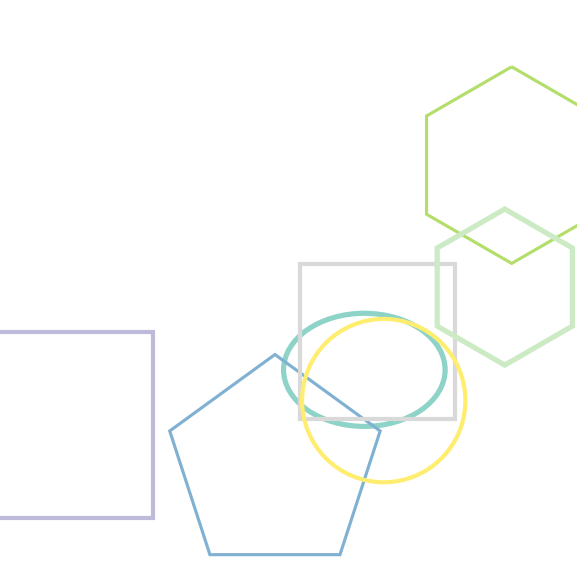[{"shape": "oval", "thickness": 2.5, "radius": 0.7, "center": [0.631, 0.359]}, {"shape": "square", "thickness": 2, "radius": 0.81, "center": [0.103, 0.263]}, {"shape": "pentagon", "thickness": 1.5, "radius": 0.96, "center": [0.476, 0.194]}, {"shape": "hexagon", "thickness": 1.5, "radius": 0.85, "center": [0.886, 0.713]}, {"shape": "square", "thickness": 2, "radius": 0.67, "center": [0.653, 0.408]}, {"shape": "hexagon", "thickness": 2.5, "radius": 0.68, "center": [0.874, 0.502]}, {"shape": "circle", "thickness": 2, "radius": 0.71, "center": [0.664, 0.305]}]